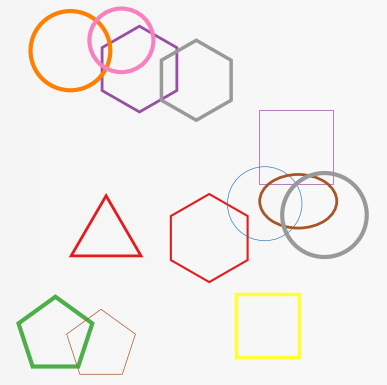[{"shape": "triangle", "thickness": 2, "radius": 0.52, "center": [0.274, 0.387]}, {"shape": "hexagon", "thickness": 1.5, "radius": 0.57, "center": [0.54, 0.382]}, {"shape": "circle", "thickness": 0.5, "radius": 0.48, "center": [0.683, 0.471]}, {"shape": "pentagon", "thickness": 3, "radius": 0.5, "center": [0.143, 0.129]}, {"shape": "hexagon", "thickness": 2, "radius": 0.56, "center": [0.36, 0.821]}, {"shape": "square", "thickness": 0.5, "radius": 0.48, "center": [0.764, 0.619]}, {"shape": "circle", "thickness": 3, "radius": 0.51, "center": [0.182, 0.868]}, {"shape": "square", "thickness": 2.5, "radius": 0.41, "center": [0.69, 0.156]}, {"shape": "oval", "thickness": 2, "radius": 0.5, "center": [0.77, 0.477]}, {"shape": "pentagon", "thickness": 0.5, "radius": 0.47, "center": [0.261, 0.103]}, {"shape": "circle", "thickness": 3, "radius": 0.41, "center": [0.313, 0.895]}, {"shape": "hexagon", "thickness": 2.5, "radius": 0.52, "center": [0.507, 0.792]}, {"shape": "circle", "thickness": 3, "radius": 0.55, "center": [0.837, 0.442]}]